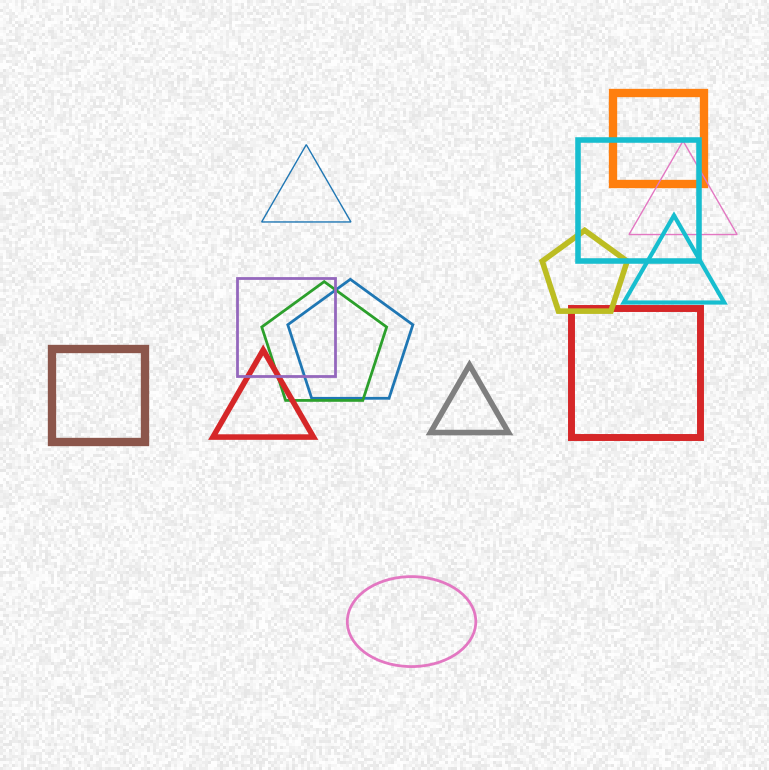[{"shape": "triangle", "thickness": 0.5, "radius": 0.33, "center": [0.398, 0.745]}, {"shape": "pentagon", "thickness": 1, "radius": 0.43, "center": [0.455, 0.552]}, {"shape": "square", "thickness": 3, "radius": 0.29, "center": [0.856, 0.82]}, {"shape": "pentagon", "thickness": 1, "radius": 0.43, "center": [0.421, 0.549]}, {"shape": "triangle", "thickness": 2, "radius": 0.38, "center": [0.342, 0.47]}, {"shape": "square", "thickness": 2.5, "radius": 0.42, "center": [0.825, 0.516]}, {"shape": "square", "thickness": 1, "radius": 0.32, "center": [0.372, 0.575]}, {"shape": "square", "thickness": 3, "radius": 0.3, "center": [0.128, 0.486]}, {"shape": "oval", "thickness": 1, "radius": 0.42, "center": [0.534, 0.193]}, {"shape": "triangle", "thickness": 0.5, "radius": 0.41, "center": [0.887, 0.736]}, {"shape": "triangle", "thickness": 2, "radius": 0.29, "center": [0.61, 0.467]}, {"shape": "pentagon", "thickness": 2, "radius": 0.29, "center": [0.759, 0.643]}, {"shape": "square", "thickness": 2, "radius": 0.39, "center": [0.829, 0.74]}, {"shape": "triangle", "thickness": 1.5, "radius": 0.38, "center": [0.875, 0.645]}]